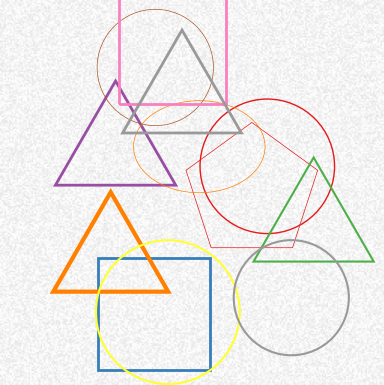[{"shape": "pentagon", "thickness": 0.5, "radius": 0.9, "center": [0.654, 0.502]}, {"shape": "circle", "thickness": 1, "radius": 0.87, "center": [0.694, 0.568]}, {"shape": "square", "thickness": 2, "radius": 0.73, "center": [0.4, 0.183]}, {"shape": "triangle", "thickness": 1.5, "radius": 0.9, "center": [0.815, 0.411]}, {"shape": "triangle", "thickness": 2, "radius": 0.9, "center": [0.3, 0.609]}, {"shape": "oval", "thickness": 0.5, "radius": 0.85, "center": [0.518, 0.619]}, {"shape": "triangle", "thickness": 3, "radius": 0.86, "center": [0.288, 0.329]}, {"shape": "circle", "thickness": 1.5, "radius": 0.93, "center": [0.436, 0.189]}, {"shape": "circle", "thickness": 0.5, "radius": 0.76, "center": [0.403, 0.825]}, {"shape": "square", "thickness": 2, "radius": 0.7, "center": [0.448, 0.871]}, {"shape": "triangle", "thickness": 2, "radius": 0.89, "center": [0.473, 0.744]}, {"shape": "circle", "thickness": 1.5, "radius": 0.75, "center": [0.757, 0.227]}]